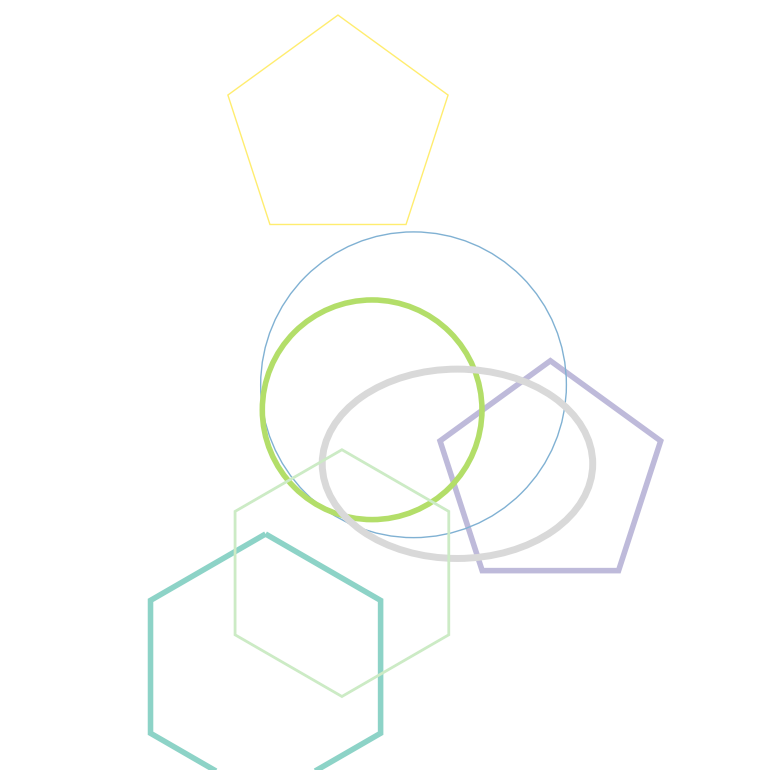[{"shape": "hexagon", "thickness": 2, "radius": 0.86, "center": [0.345, 0.134]}, {"shape": "pentagon", "thickness": 2, "radius": 0.75, "center": [0.715, 0.381]}, {"shape": "circle", "thickness": 0.5, "radius": 0.99, "center": [0.537, 0.5]}, {"shape": "circle", "thickness": 2, "radius": 0.71, "center": [0.483, 0.468]}, {"shape": "oval", "thickness": 2.5, "radius": 0.88, "center": [0.594, 0.398]}, {"shape": "hexagon", "thickness": 1, "radius": 0.8, "center": [0.444, 0.256]}, {"shape": "pentagon", "thickness": 0.5, "radius": 0.75, "center": [0.439, 0.83]}]